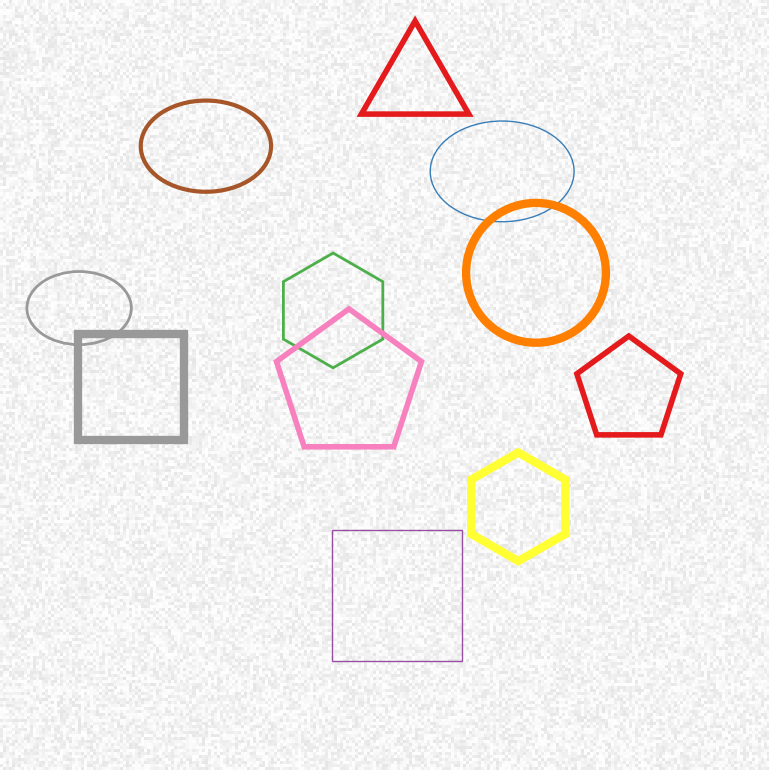[{"shape": "triangle", "thickness": 2, "radius": 0.4, "center": [0.539, 0.892]}, {"shape": "pentagon", "thickness": 2, "radius": 0.35, "center": [0.817, 0.493]}, {"shape": "oval", "thickness": 0.5, "radius": 0.47, "center": [0.652, 0.777]}, {"shape": "hexagon", "thickness": 1, "radius": 0.37, "center": [0.433, 0.597]}, {"shape": "square", "thickness": 0.5, "radius": 0.42, "center": [0.516, 0.227]}, {"shape": "circle", "thickness": 3, "radius": 0.45, "center": [0.696, 0.646]}, {"shape": "hexagon", "thickness": 3, "radius": 0.35, "center": [0.673, 0.342]}, {"shape": "oval", "thickness": 1.5, "radius": 0.42, "center": [0.267, 0.81]}, {"shape": "pentagon", "thickness": 2, "radius": 0.49, "center": [0.453, 0.5]}, {"shape": "oval", "thickness": 1, "radius": 0.34, "center": [0.103, 0.6]}, {"shape": "square", "thickness": 3, "radius": 0.34, "center": [0.17, 0.497]}]